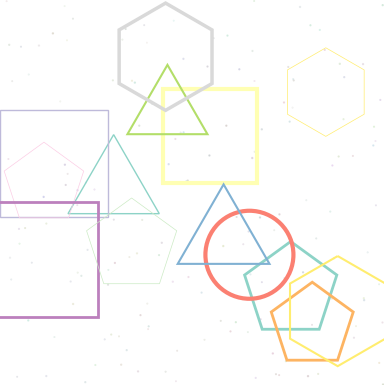[{"shape": "pentagon", "thickness": 2, "radius": 0.63, "center": [0.755, 0.247]}, {"shape": "triangle", "thickness": 1, "radius": 0.68, "center": [0.295, 0.513]}, {"shape": "square", "thickness": 3, "radius": 0.61, "center": [0.546, 0.647]}, {"shape": "square", "thickness": 1, "radius": 0.7, "center": [0.14, 0.576]}, {"shape": "circle", "thickness": 3, "radius": 0.57, "center": [0.648, 0.338]}, {"shape": "triangle", "thickness": 1.5, "radius": 0.69, "center": [0.581, 0.383]}, {"shape": "pentagon", "thickness": 2, "radius": 0.56, "center": [0.811, 0.155]}, {"shape": "triangle", "thickness": 1.5, "radius": 0.6, "center": [0.435, 0.711]}, {"shape": "pentagon", "thickness": 0.5, "radius": 0.54, "center": [0.114, 0.522]}, {"shape": "hexagon", "thickness": 2.5, "radius": 0.7, "center": [0.43, 0.853]}, {"shape": "square", "thickness": 2, "radius": 0.74, "center": [0.107, 0.325]}, {"shape": "pentagon", "thickness": 0.5, "radius": 0.62, "center": [0.342, 0.363]}, {"shape": "hexagon", "thickness": 1.5, "radius": 0.72, "center": [0.877, 0.192]}, {"shape": "hexagon", "thickness": 0.5, "radius": 0.58, "center": [0.846, 0.761]}]